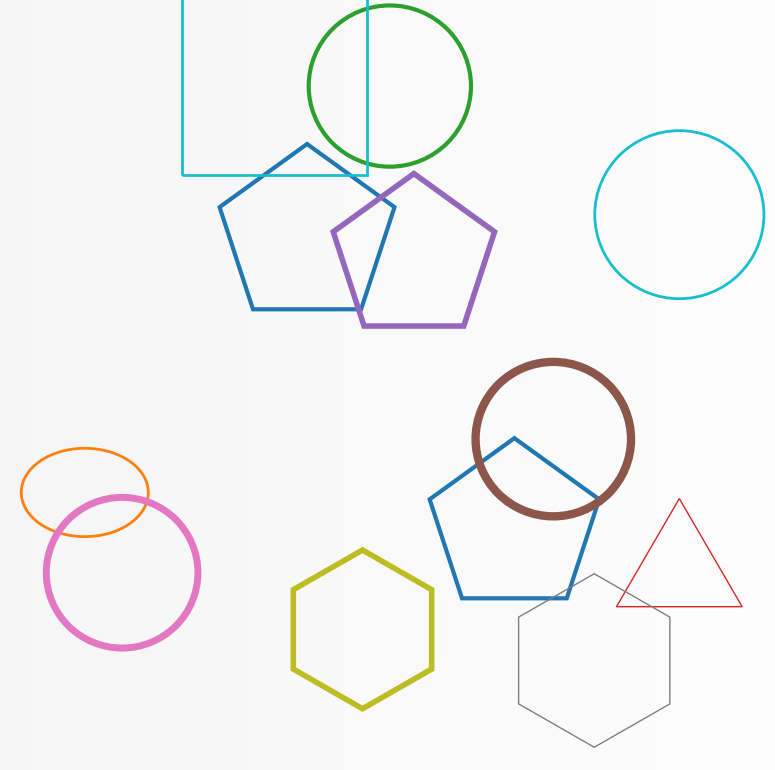[{"shape": "pentagon", "thickness": 1.5, "radius": 0.57, "center": [0.664, 0.316]}, {"shape": "pentagon", "thickness": 1.5, "radius": 0.59, "center": [0.396, 0.694]}, {"shape": "oval", "thickness": 1, "radius": 0.41, "center": [0.109, 0.36]}, {"shape": "circle", "thickness": 1.5, "radius": 0.52, "center": [0.503, 0.888]}, {"shape": "triangle", "thickness": 0.5, "radius": 0.47, "center": [0.877, 0.259]}, {"shape": "pentagon", "thickness": 2, "radius": 0.55, "center": [0.534, 0.665]}, {"shape": "circle", "thickness": 3, "radius": 0.5, "center": [0.714, 0.43]}, {"shape": "circle", "thickness": 2.5, "radius": 0.49, "center": [0.158, 0.256]}, {"shape": "hexagon", "thickness": 0.5, "radius": 0.56, "center": [0.767, 0.142]}, {"shape": "hexagon", "thickness": 2, "radius": 0.52, "center": [0.468, 0.183]}, {"shape": "square", "thickness": 1, "radius": 0.6, "center": [0.354, 0.892]}, {"shape": "circle", "thickness": 1, "radius": 0.55, "center": [0.877, 0.721]}]